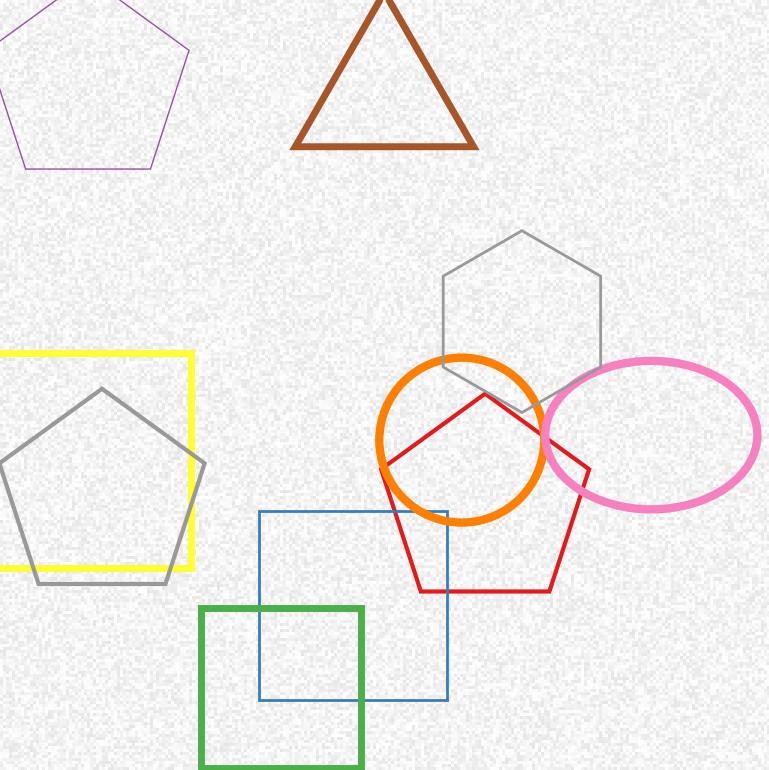[{"shape": "pentagon", "thickness": 1.5, "radius": 0.71, "center": [0.63, 0.347]}, {"shape": "square", "thickness": 1, "radius": 0.61, "center": [0.459, 0.214]}, {"shape": "square", "thickness": 2.5, "radius": 0.52, "center": [0.365, 0.107]}, {"shape": "pentagon", "thickness": 0.5, "radius": 0.69, "center": [0.114, 0.892]}, {"shape": "circle", "thickness": 3, "radius": 0.54, "center": [0.6, 0.428]}, {"shape": "square", "thickness": 2.5, "radius": 0.7, "center": [0.108, 0.402]}, {"shape": "triangle", "thickness": 2.5, "radius": 0.67, "center": [0.499, 0.876]}, {"shape": "oval", "thickness": 3, "radius": 0.69, "center": [0.846, 0.435]}, {"shape": "pentagon", "thickness": 1.5, "radius": 0.7, "center": [0.132, 0.355]}, {"shape": "hexagon", "thickness": 1, "radius": 0.59, "center": [0.678, 0.582]}]